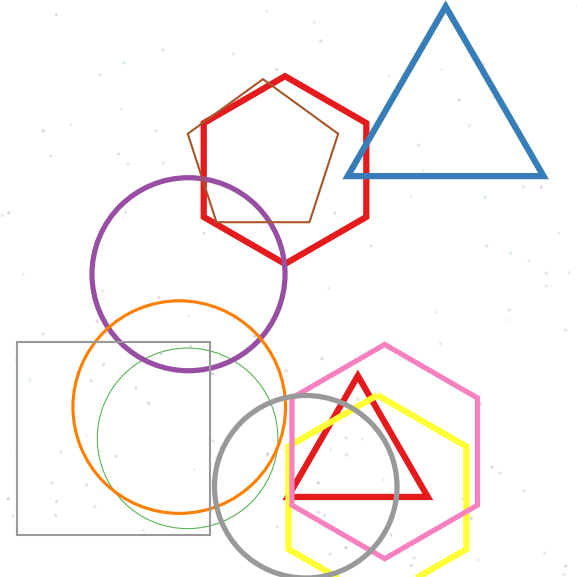[{"shape": "triangle", "thickness": 3, "radius": 0.7, "center": [0.62, 0.209]}, {"shape": "hexagon", "thickness": 3, "radius": 0.81, "center": [0.494, 0.705]}, {"shape": "triangle", "thickness": 3, "radius": 0.98, "center": [0.772, 0.792]}, {"shape": "circle", "thickness": 0.5, "radius": 0.78, "center": [0.325, 0.24]}, {"shape": "circle", "thickness": 2.5, "radius": 0.84, "center": [0.326, 0.524]}, {"shape": "circle", "thickness": 1.5, "radius": 0.92, "center": [0.31, 0.294]}, {"shape": "hexagon", "thickness": 3, "radius": 0.89, "center": [0.654, 0.137]}, {"shape": "pentagon", "thickness": 1, "radius": 0.68, "center": [0.455, 0.725]}, {"shape": "hexagon", "thickness": 2.5, "radius": 0.93, "center": [0.666, 0.217]}, {"shape": "circle", "thickness": 2.5, "radius": 0.79, "center": [0.529, 0.156]}, {"shape": "square", "thickness": 1, "radius": 0.84, "center": [0.196, 0.24]}]